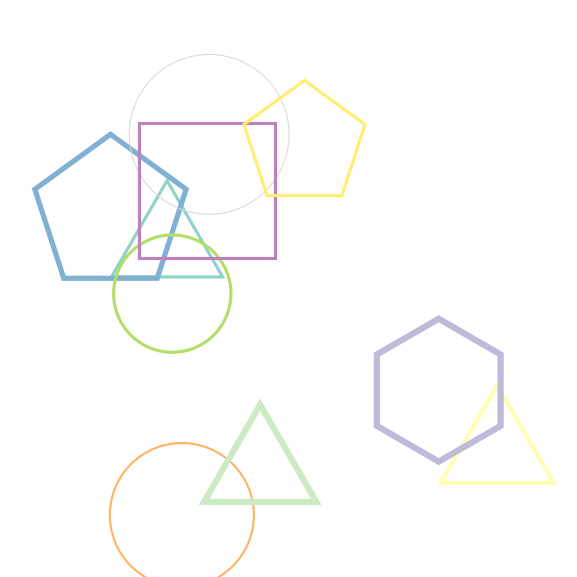[{"shape": "triangle", "thickness": 1.5, "radius": 0.56, "center": [0.289, 0.575]}, {"shape": "triangle", "thickness": 2, "radius": 0.56, "center": [0.861, 0.219]}, {"shape": "hexagon", "thickness": 3, "radius": 0.62, "center": [0.76, 0.324]}, {"shape": "pentagon", "thickness": 2.5, "radius": 0.69, "center": [0.191, 0.629]}, {"shape": "circle", "thickness": 1, "radius": 0.62, "center": [0.315, 0.107]}, {"shape": "circle", "thickness": 1.5, "radius": 0.51, "center": [0.298, 0.491]}, {"shape": "circle", "thickness": 0.5, "radius": 0.69, "center": [0.362, 0.766]}, {"shape": "square", "thickness": 1.5, "radius": 0.59, "center": [0.358, 0.669]}, {"shape": "triangle", "thickness": 3, "radius": 0.56, "center": [0.451, 0.186]}, {"shape": "pentagon", "thickness": 1.5, "radius": 0.55, "center": [0.527, 0.75]}]